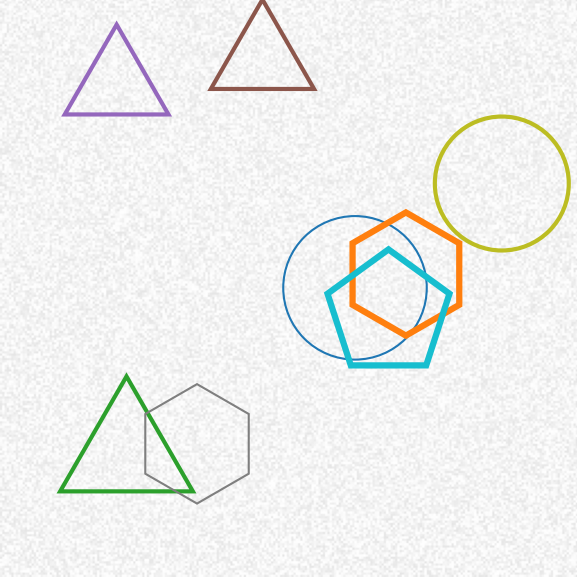[{"shape": "circle", "thickness": 1, "radius": 0.62, "center": [0.615, 0.501]}, {"shape": "hexagon", "thickness": 3, "radius": 0.53, "center": [0.703, 0.525]}, {"shape": "triangle", "thickness": 2, "radius": 0.66, "center": [0.219, 0.215]}, {"shape": "triangle", "thickness": 2, "radius": 0.52, "center": [0.202, 0.853]}, {"shape": "triangle", "thickness": 2, "radius": 0.52, "center": [0.454, 0.897]}, {"shape": "hexagon", "thickness": 1, "radius": 0.52, "center": [0.341, 0.231]}, {"shape": "circle", "thickness": 2, "radius": 0.58, "center": [0.869, 0.681]}, {"shape": "pentagon", "thickness": 3, "radius": 0.56, "center": [0.673, 0.456]}]